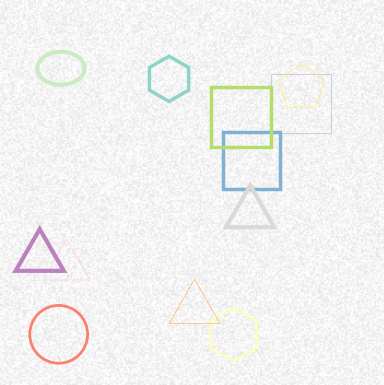[{"shape": "hexagon", "thickness": 2.5, "radius": 0.29, "center": [0.439, 0.795]}, {"shape": "hexagon", "thickness": 1.5, "radius": 0.34, "center": [0.607, 0.131]}, {"shape": "square", "thickness": 0.5, "radius": 0.39, "center": [0.782, 0.731]}, {"shape": "circle", "thickness": 2, "radius": 0.38, "center": [0.152, 0.132]}, {"shape": "square", "thickness": 2.5, "radius": 0.37, "center": [0.653, 0.583]}, {"shape": "triangle", "thickness": 0.5, "radius": 0.38, "center": [0.505, 0.198]}, {"shape": "square", "thickness": 2.5, "radius": 0.39, "center": [0.627, 0.695]}, {"shape": "triangle", "thickness": 0.5, "radius": 0.35, "center": [0.173, 0.308]}, {"shape": "triangle", "thickness": 3, "radius": 0.36, "center": [0.65, 0.446]}, {"shape": "triangle", "thickness": 3, "radius": 0.36, "center": [0.103, 0.333]}, {"shape": "oval", "thickness": 3, "radius": 0.31, "center": [0.158, 0.823]}, {"shape": "pentagon", "thickness": 0.5, "radius": 0.31, "center": [0.783, 0.772]}]